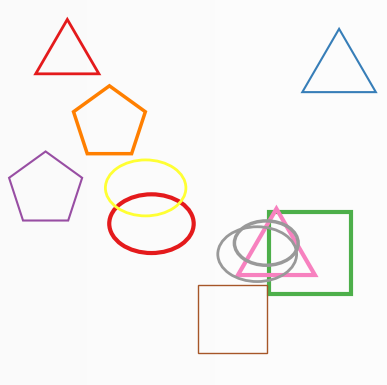[{"shape": "triangle", "thickness": 2, "radius": 0.47, "center": [0.174, 0.855]}, {"shape": "oval", "thickness": 3, "radius": 0.54, "center": [0.391, 0.419]}, {"shape": "triangle", "thickness": 1.5, "radius": 0.55, "center": [0.875, 0.815]}, {"shape": "square", "thickness": 3, "radius": 0.53, "center": [0.8, 0.342]}, {"shape": "pentagon", "thickness": 1.5, "radius": 0.5, "center": [0.118, 0.507]}, {"shape": "pentagon", "thickness": 2.5, "radius": 0.49, "center": [0.282, 0.68]}, {"shape": "oval", "thickness": 2, "radius": 0.52, "center": [0.376, 0.512]}, {"shape": "square", "thickness": 1, "radius": 0.44, "center": [0.6, 0.172]}, {"shape": "triangle", "thickness": 3, "radius": 0.57, "center": [0.713, 0.343]}, {"shape": "oval", "thickness": 2, "radius": 0.51, "center": [0.664, 0.34]}, {"shape": "oval", "thickness": 2.5, "radius": 0.41, "center": [0.687, 0.369]}]